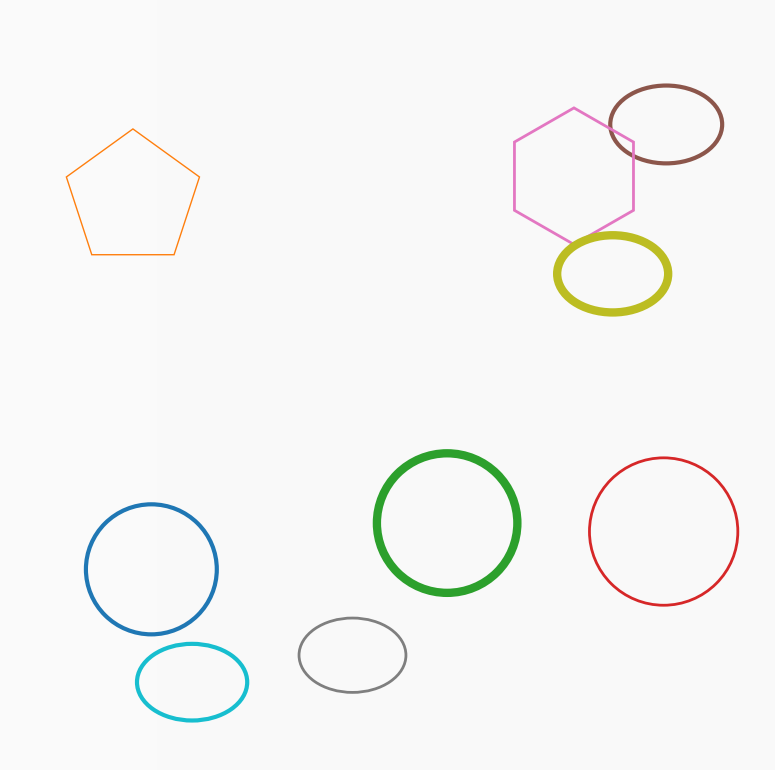[{"shape": "circle", "thickness": 1.5, "radius": 0.42, "center": [0.195, 0.261]}, {"shape": "pentagon", "thickness": 0.5, "radius": 0.45, "center": [0.172, 0.742]}, {"shape": "circle", "thickness": 3, "radius": 0.45, "center": [0.577, 0.321]}, {"shape": "circle", "thickness": 1, "radius": 0.48, "center": [0.856, 0.31]}, {"shape": "oval", "thickness": 1.5, "radius": 0.36, "center": [0.86, 0.838]}, {"shape": "hexagon", "thickness": 1, "radius": 0.44, "center": [0.741, 0.771]}, {"shape": "oval", "thickness": 1, "radius": 0.34, "center": [0.455, 0.149]}, {"shape": "oval", "thickness": 3, "radius": 0.36, "center": [0.791, 0.644]}, {"shape": "oval", "thickness": 1.5, "radius": 0.36, "center": [0.248, 0.114]}]